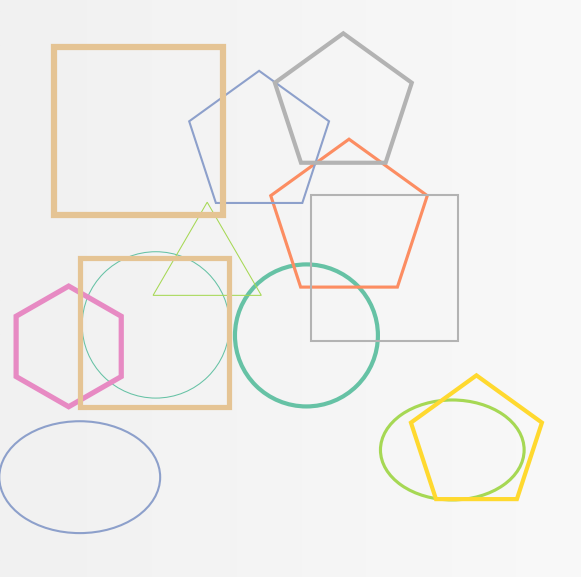[{"shape": "circle", "thickness": 0.5, "radius": 0.63, "center": [0.268, 0.437]}, {"shape": "circle", "thickness": 2, "radius": 0.61, "center": [0.527, 0.418]}, {"shape": "pentagon", "thickness": 1.5, "radius": 0.71, "center": [0.6, 0.617]}, {"shape": "oval", "thickness": 1, "radius": 0.69, "center": [0.137, 0.173]}, {"shape": "pentagon", "thickness": 1, "radius": 0.63, "center": [0.446, 0.75]}, {"shape": "hexagon", "thickness": 2.5, "radius": 0.52, "center": [0.118, 0.399]}, {"shape": "triangle", "thickness": 0.5, "radius": 0.54, "center": [0.356, 0.541]}, {"shape": "oval", "thickness": 1.5, "radius": 0.62, "center": [0.778, 0.22]}, {"shape": "pentagon", "thickness": 2, "radius": 0.59, "center": [0.82, 0.231]}, {"shape": "square", "thickness": 3, "radius": 0.73, "center": [0.239, 0.772]}, {"shape": "square", "thickness": 2.5, "radius": 0.64, "center": [0.266, 0.423]}, {"shape": "pentagon", "thickness": 2, "radius": 0.62, "center": [0.591, 0.818]}, {"shape": "square", "thickness": 1, "radius": 0.63, "center": [0.661, 0.535]}]